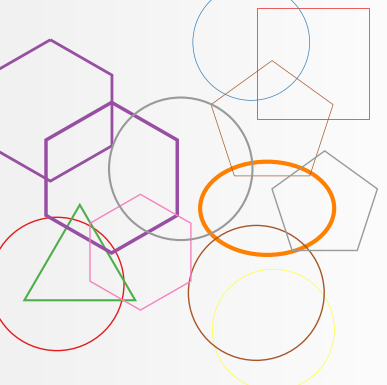[{"shape": "square", "thickness": 0.5, "radius": 0.72, "center": [0.809, 0.834]}, {"shape": "circle", "thickness": 1, "radius": 0.87, "center": [0.147, 0.262]}, {"shape": "circle", "thickness": 0.5, "radius": 0.75, "center": [0.648, 0.89]}, {"shape": "triangle", "thickness": 1.5, "radius": 0.83, "center": [0.206, 0.303]}, {"shape": "hexagon", "thickness": 2.5, "radius": 0.98, "center": [0.288, 0.538]}, {"shape": "hexagon", "thickness": 2, "radius": 0.92, "center": [0.13, 0.713]}, {"shape": "oval", "thickness": 3, "radius": 0.86, "center": [0.689, 0.459]}, {"shape": "circle", "thickness": 0.5, "radius": 0.79, "center": [0.706, 0.143]}, {"shape": "circle", "thickness": 1, "radius": 0.88, "center": [0.661, 0.239]}, {"shape": "pentagon", "thickness": 0.5, "radius": 0.83, "center": [0.702, 0.677]}, {"shape": "hexagon", "thickness": 1, "radius": 0.75, "center": [0.362, 0.345]}, {"shape": "circle", "thickness": 1.5, "radius": 0.93, "center": [0.466, 0.562]}, {"shape": "pentagon", "thickness": 1, "radius": 0.71, "center": [0.838, 0.465]}]